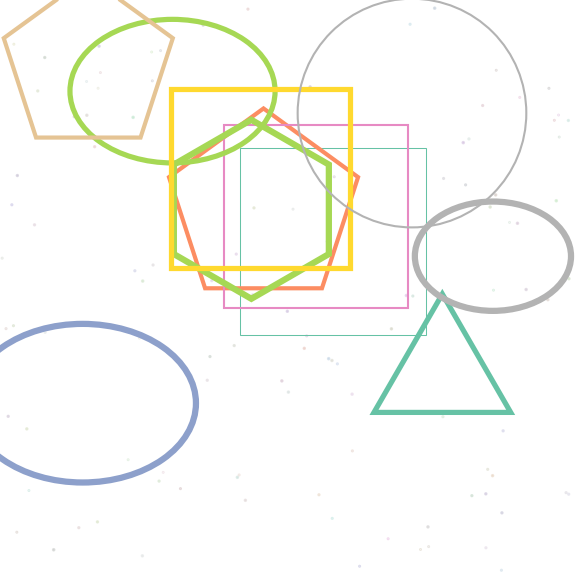[{"shape": "triangle", "thickness": 2.5, "radius": 0.68, "center": [0.766, 0.353]}, {"shape": "square", "thickness": 0.5, "radius": 0.81, "center": [0.576, 0.581]}, {"shape": "pentagon", "thickness": 2, "radius": 0.86, "center": [0.456, 0.639]}, {"shape": "oval", "thickness": 3, "radius": 0.98, "center": [0.143, 0.301]}, {"shape": "square", "thickness": 1, "radius": 0.79, "center": [0.547, 0.624]}, {"shape": "hexagon", "thickness": 3, "radius": 0.77, "center": [0.435, 0.637]}, {"shape": "oval", "thickness": 2.5, "radius": 0.89, "center": [0.299, 0.841]}, {"shape": "square", "thickness": 2.5, "radius": 0.78, "center": [0.451, 0.69]}, {"shape": "pentagon", "thickness": 2, "radius": 0.77, "center": [0.153, 0.885]}, {"shape": "circle", "thickness": 1, "radius": 0.99, "center": [0.713, 0.803]}, {"shape": "oval", "thickness": 3, "radius": 0.68, "center": [0.854, 0.555]}]